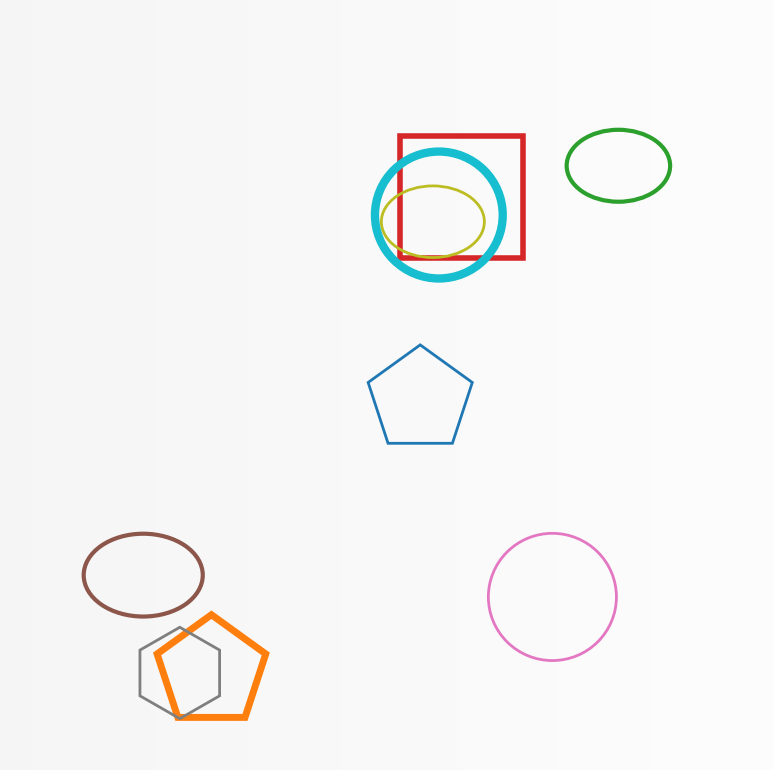[{"shape": "pentagon", "thickness": 1, "radius": 0.35, "center": [0.542, 0.481]}, {"shape": "pentagon", "thickness": 2.5, "radius": 0.37, "center": [0.273, 0.128]}, {"shape": "oval", "thickness": 1.5, "radius": 0.33, "center": [0.798, 0.785]}, {"shape": "square", "thickness": 2, "radius": 0.4, "center": [0.595, 0.744]}, {"shape": "oval", "thickness": 1.5, "radius": 0.38, "center": [0.185, 0.253]}, {"shape": "circle", "thickness": 1, "radius": 0.41, "center": [0.713, 0.225]}, {"shape": "hexagon", "thickness": 1, "radius": 0.3, "center": [0.232, 0.126]}, {"shape": "oval", "thickness": 1, "radius": 0.33, "center": [0.559, 0.712]}, {"shape": "circle", "thickness": 3, "radius": 0.41, "center": [0.566, 0.721]}]